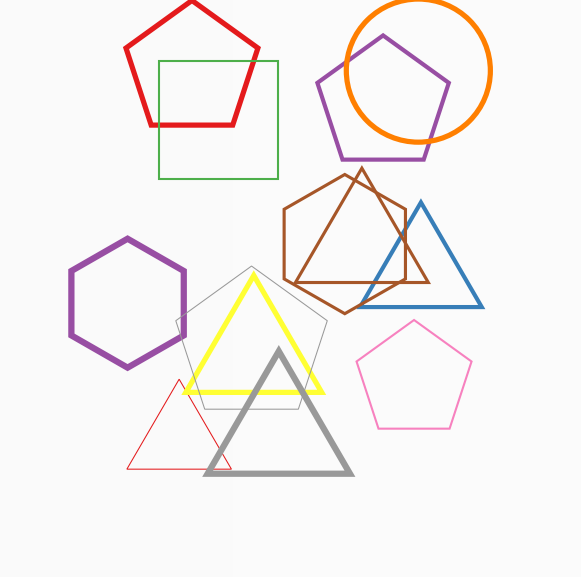[{"shape": "triangle", "thickness": 0.5, "radius": 0.52, "center": [0.308, 0.239]}, {"shape": "pentagon", "thickness": 2.5, "radius": 0.6, "center": [0.33, 0.879]}, {"shape": "triangle", "thickness": 2, "radius": 0.6, "center": [0.724, 0.528]}, {"shape": "square", "thickness": 1, "radius": 0.51, "center": [0.376, 0.791]}, {"shape": "pentagon", "thickness": 2, "radius": 0.59, "center": [0.659, 0.819]}, {"shape": "hexagon", "thickness": 3, "radius": 0.56, "center": [0.219, 0.474]}, {"shape": "circle", "thickness": 2.5, "radius": 0.62, "center": [0.72, 0.877]}, {"shape": "triangle", "thickness": 2.5, "radius": 0.67, "center": [0.437, 0.387]}, {"shape": "hexagon", "thickness": 1.5, "radius": 0.6, "center": [0.593, 0.576]}, {"shape": "triangle", "thickness": 1.5, "radius": 0.66, "center": [0.623, 0.576]}, {"shape": "pentagon", "thickness": 1, "radius": 0.52, "center": [0.712, 0.341]}, {"shape": "pentagon", "thickness": 0.5, "radius": 0.69, "center": [0.433, 0.401]}, {"shape": "triangle", "thickness": 3, "radius": 0.71, "center": [0.48, 0.25]}]